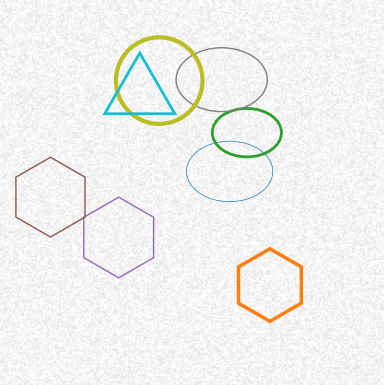[{"shape": "oval", "thickness": 0.5, "radius": 0.56, "center": [0.596, 0.555]}, {"shape": "hexagon", "thickness": 2.5, "radius": 0.47, "center": [0.701, 0.26]}, {"shape": "oval", "thickness": 2, "radius": 0.45, "center": [0.641, 0.655]}, {"shape": "hexagon", "thickness": 1, "radius": 0.52, "center": [0.308, 0.383]}, {"shape": "hexagon", "thickness": 1, "radius": 0.52, "center": [0.131, 0.488]}, {"shape": "oval", "thickness": 1, "radius": 0.59, "center": [0.576, 0.793]}, {"shape": "circle", "thickness": 3, "radius": 0.56, "center": [0.414, 0.791]}, {"shape": "triangle", "thickness": 2, "radius": 0.53, "center": [0.363, 0.757]}]